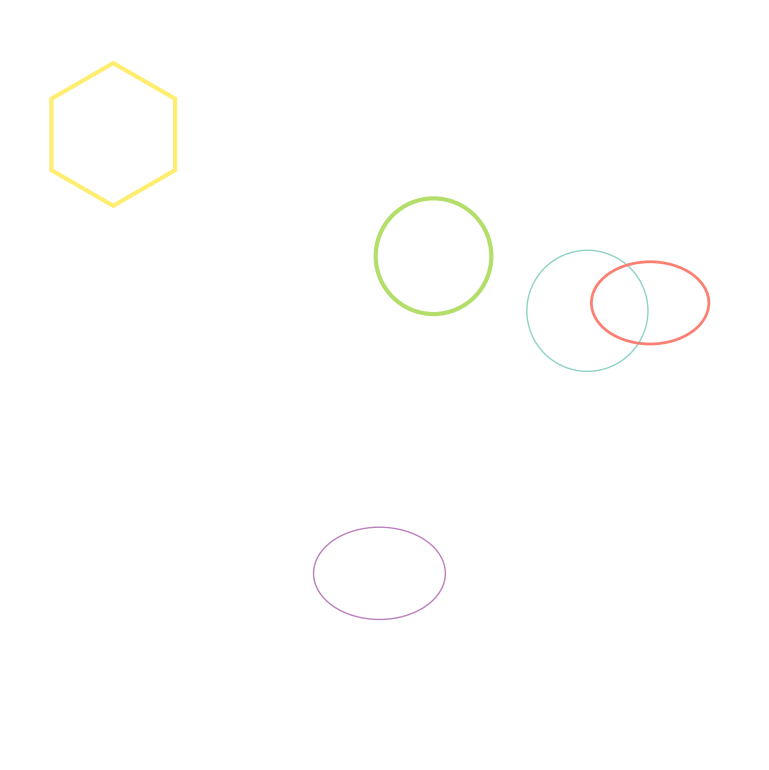[{"shape": "circle", "thickness": 0.5, "radius": 0.39, "center": [0.763, 0.596]}, {"shape": "oval", "thickness": 1, "radius": 0.38, "center": [0.844, 0.607]}, {"shape": "circle", "thickness": 1.5, "radius": 0.38, "center": [0.563, 0.667]}, {"shape": "oval", "thickness": 0.5, "radius": 0.43, "center": [0.493, 0.255]}, {"shape": "hexagon", "thickness": 1.5, "radius": 0.46, "center": [0.147, 0.825]}]